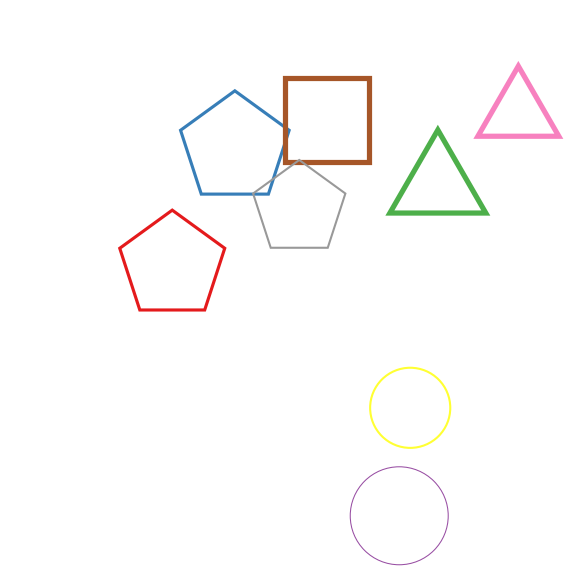[{"shape": "pentagon", "thickness": 1.5, "radius": 0.48, "center": [0.298, 0.54]}, {"shape": "pentagon", "thickness": 1.5, "radius": 0.49, "center": [0.407, 0.743]}, {"shape": "triangle", "thickness": 2.5, "radius": 0.48, "center": [0.758, 0.678]}, {"shape": "circle", "thickness": 0.5, "radius": 0.42, "center": [0.691, 0.106]}, {"shape": "circle", "thickness": 1, "radius": 0.35, "center": [0.71, 0.293]}, {"shape": "square", "thickness": 2.5, "radius": 0.36, "center": [0.566, 0.791]}, {"shape": "triangle", "thickness": 2.5, "radius": 0.4, "center": [0.898, 0.804]}, {"shape": "pentagon", "thickness": 1, "radius": 0.42, "center": [0.518, 0.638]}]